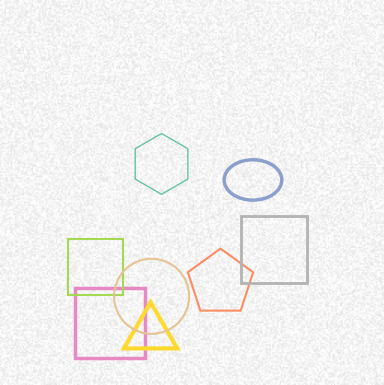[{"shape": "hexagon", "thickness": 1, "radius": 0.39, "center": [0.42, 0.574]}, {"shape": "pentagon", "thickness": 1.5, "radius": 0.45, "center": [0.573, 0.265]}, {"shape": "oval", "thickness": 2.5, "radius": 0.37, "center": [0.657, 0.533]}, {"shape": "square", "thickness": 2.5, "radius": 0.46, "center": [0.286, 0.162]}, {"shape": "square", "thickness": 1.5, "radius": 0.36, "center": [0.248, 0.306]}, {"shape": "triangle", "thickness": 3, "radius": 0.4, "center": [0.391, 0.135]}, {"shape": "circle", "thickness": 1.5, "radius": 0.49, "center": [0.394, 0.23]}, {"shape": "square", "thickness": 2, "radius": 0.43, "center": [0.711, 0.352]}]